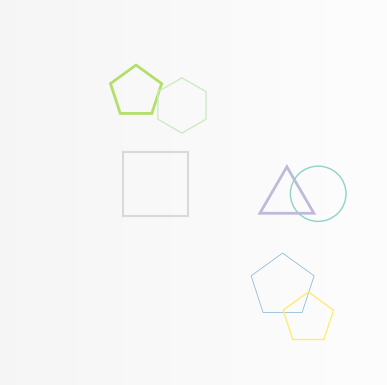[{"shape": "circle", "thickness": 1, "radius": 0.36, "center": [0.821, 0.497]}, {"shape": "triangle", "thickness": 2, "radius": 0.4, "center": [0.74, 0.486]}, {"shape": "pentagon", "thickness": 0.5, "radius": 0.43, "center": [0.729, 0.257]}, {"shape": "pentagon", "thickness": 2, "radius": 0.35, "center": [0.351, 0.762]}, {"shape": "square", "thickness": 1.5, "radius": 0.41, "center": [0.401, 0.522]}, {"shape": "hexagon", "thickness": 1, "radius": 0.36, "center": [0.47, 0.726]}, {"shape": "pentagon", "thickness": 1, "radius": 0.34, "center": [0.796, 0.173]}]